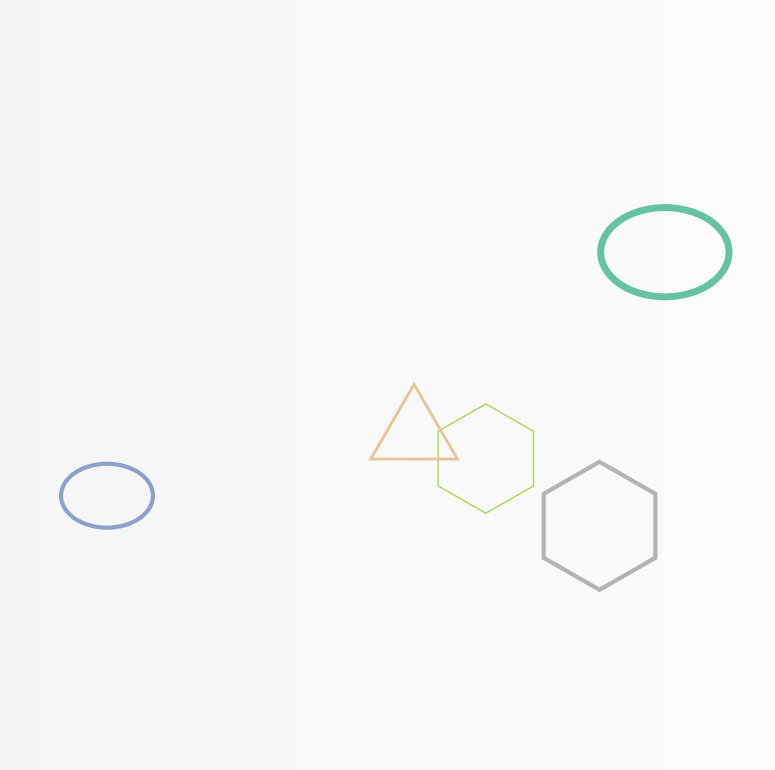[{"shape": "oval", "thickness": 2.5, "radius": 0.41, "center": [0.858, 0.672]}, {"shape": "oval", "thickness": 1.5, "radius": 0.3, "center": [0.138, 0.356]}, {"shape": "hexagon", "thickness": 0.5, "radius": 0.36, "center": [0.627, 0.404]}, {"shape": "triangle", "thickness": 1, "radius": 0.32, "center": [0.534, 0.436]}, {"shape": "hexagon", "thickness": 1.5, "radius": 0.42, "center": [0.774, 0.317]}]